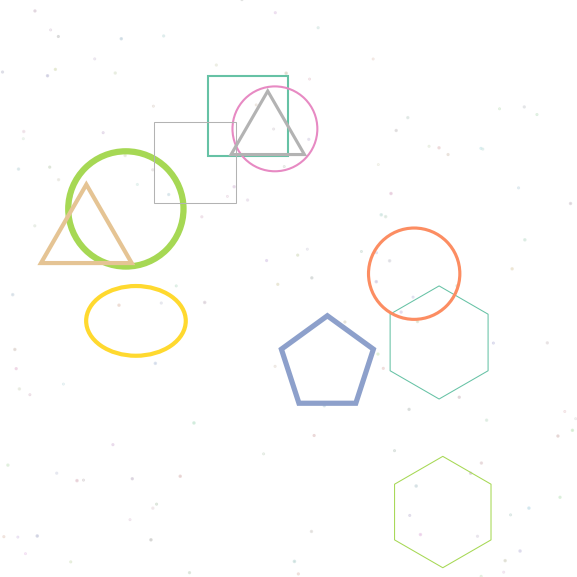[{"shape": "square", "thickness": 1, "radius": 0.35, "center": [0.429, 0.798]}, {"shape": "hexagon", "thickness": 0.5, "radius": 0.49, "center": [0.76, 0.406]}, {"shape": "circle", "thickness": 1.5, "radius": 0.4, "center": [0.717, 0.525]}, {"shape": "pentagon", "thickness": 2.5, "radius": 0.42, "center": [0.567, 0.369]}, {"shape": "circle", "thickness": 1, "radius": 0.37, "center": [0.476, 0.776]}, {"shape": "circle", "thickness": 3, "radius": 0.5, "center": [0.218, 0.637]}, {"shape": "hexagon", "thickness": 0.5, "radius": 0.48, "center": [0.767, 0.112]}, {"shape": "oval", "thickness": 2, "radius": 0.43, "center": [0.235, 0.443]}, {"shape": "triangle", "thickness": 2, "radius": 0.45, "center": [0.15, 0.589]}, {"shape": "triangle", "thickness": 1.5, "radius": 0.37, "center": [0.464, 0.768]}, {"shape": "square", "thickness": 0.5, "radius": 0.35, "center": [0.338, 0.718]}]